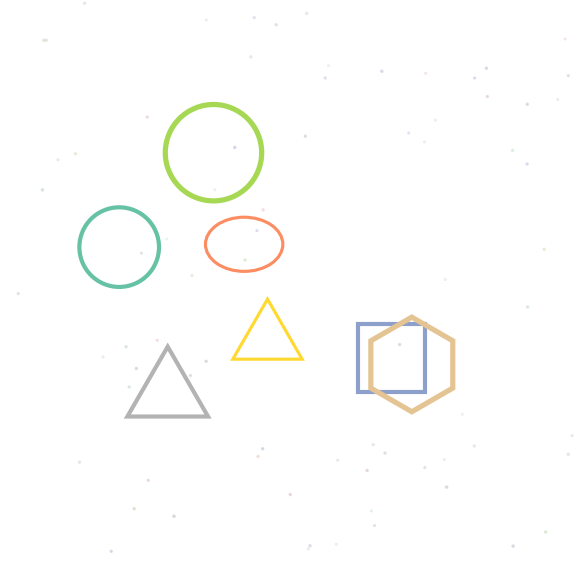[{"shape": "circle", "thickness": 2, "radius": 0.34, "center": [0.206, 0.571]}, {"shape": "oval", "thickness": 1.5, "radius": 0.33, "center": [0.423, 0.576]}, {"shape": "square", "thickness": 2, "radius": 0.29, "center": [0.678, 0.379]}, {"shape": "circle", "thickness": 2.5, "radius": 0.42, "center": [0.37, 0.735]}, {"shape": "triangle", "thickness": 1.5, "radius": 0.35, "center": [0.463, 0.412]}, {"shape": "hexagon", "thickness": 2.5, "radius": 0.41, "center": [0.713, 0.368]}, {"shape": "triangle", "thickness": 2, "radius": 0.4, "center": [0.29, 0.318]}]